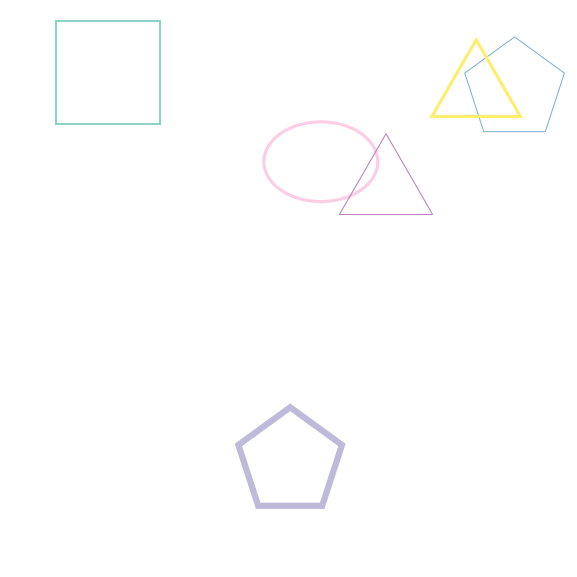[{"shape": "square", "thickness": 1, "radius": 0.45, "center": [0.187, 0.874]}, {"shape": "pentagon", "thickness": 3, "radius": 0.47, "center": [0.502, 0.2]}, {"shape": "pentagon", "thickness": 0.5, "radius": 0.45, "center": [0.891, 0.845]}, {"shape": "oval", "thickness": 1.5, "radius": 0.49, "center": [0.556, 0.719]}, {"shape": "triangle", "thickness": 0.5, "radius": 0.47, "center": [0.668, 0.674]}, {"shape": "triangle", "thickness": 1.5, "radius": 0.44, "center": [0.825, 0.842]}]